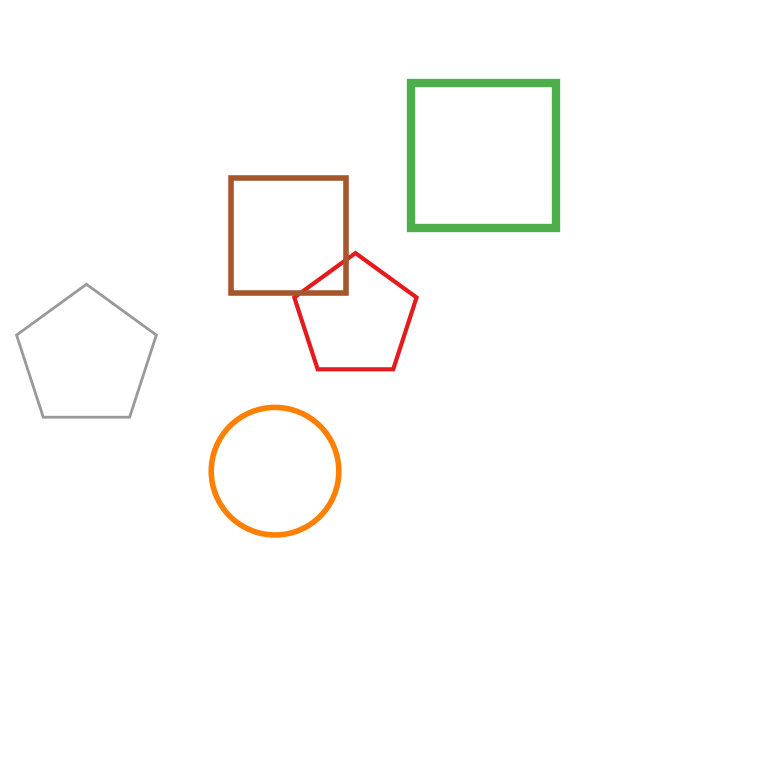[{"shape": "pentagon", "thickness": 1.5, "radius": 0.42, "center": [0.462, 0.588]}, {"shape": "square", "thickness": 3, "radius": 0.47, "center": [0.628, 0.798]}, {"shape": "circle", "thickness": 2, "radius": 0.41, "center": [0.357, 0.388]}, {"shape": "square", "thickness": 2, "radius": 0.37, "center": [0.374, 0.694]}, {"shape": "pentagon", "thickness": 1, "radius": 0.48, "center": [0.112, 0.535]}]